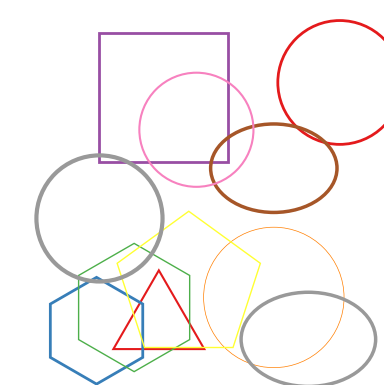[{"shape": "triangle", "thickness": 1.5, "radius": 0.68, "center": [0.413, 0.161]}, {"shape": "circle", "thickness": 2, "radius": 0.8, "center": [0.882, 0.786]}, {"shape": "hexagon", "thickness": 2, "radius": 0.69, "center": [0.251, 0.141]}, {"shape": "hexagon", "thickness": 1, "radius": 0.83, "center": [0.348, 0.201]}, {"shape": "square", "thickness": 2, "radius": 0.84, "center": [0.424, 0.746]}, {"shape": "circle", "thickness": 0.5, "radius": 0.91, "center": [0.711, 0.227]}, {"shape": "pentagon", "thickness": 1, "radius": 0.98, "center": [0.49, 0.256]}, {"shape": "oval", "thickness": 2.5, "radius": 0.82, "center": [0.711, 0.563]}, {"shape": "circle", "thickness": 1.5, "radius": 0.74, "center": [0.51, 0.663]}, {"shape": "oval", "thickness": 2.5, "radius": 0.87, "center": [0.801, 0.119]}, {"shape": "circle", "thickness": 3, "radius": 0.82, "center": [0.258, 0.433]}]